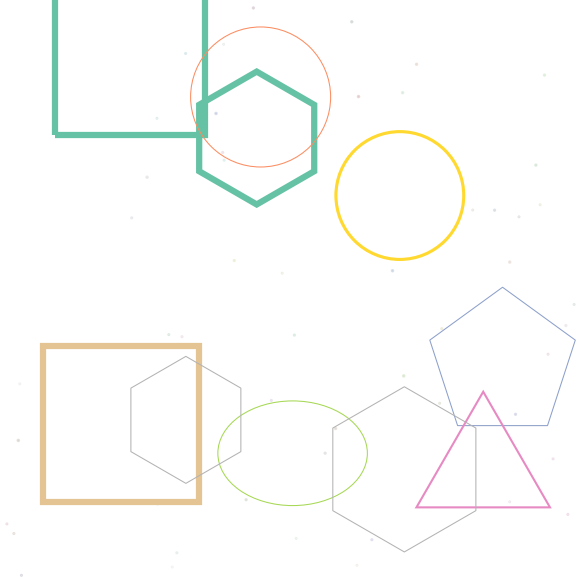[{"shape": "square", "thickness": 3, "radius": 0.65, "center": [0.226, 0.895]}, {"shape": "hexagon", "thickness": 3, "radius": 0.58, "center": [0.445, 0.76]}, {"shape": "circle", "thickness": 0.5, "radius": 0.61, "center": [0.451, 0.831]}, {"shape": "pentagon", "thickness": 0.5, "radius": 0.66, "center": [0.87, 0.369]}, {"shape": "triangle", "thickness": 1, "radius": 0.67, "center": [0.837, 0.187]}, {"shape": "oval", "thickness": 0.5, "radius": 0.65, "center": [0.507, 0.214]}, {"shape": "circle", "thickness": 1.5, "radius": 0.55, "center": [0.692, 0.661]}, {"shape": "square", "thickness": 3, "radius": 0.68, "center": [0.21, 0.264]}, {"shape": "hexagon", "thickness": 0.5, "radius": 0.55, "center": [0.322, 0.272]}, {"shape": "hexagon", "thickness": 0.5, "radius": 0.72, "center": [0.7, 0.186]}]